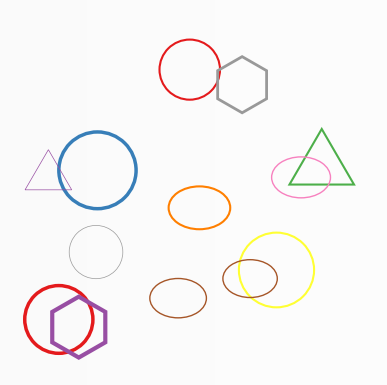[{"shape": "circle", "thickness": 2.5, "radius": 0.44, "center": [0.152, 0.17]}, {"shape": "circle", "thickness": 1.5, "radius": 0.39, "center": [0.49, 0.819]}, {"shape": "circle", "thickness": 2.5, "radius": 0.5, "center": [0.252, 0.558]}, {"shape": "triangle", "thickness": 1.5, "radius": 0.48, "center": [0.83, 0.569]}, {"shape": "hexagon", "thickness": 3, "radius": 0.4, "center": [0.203, 0.15]}, {"shape": "triangle", "thickness": 0.5, "radius": 0.35, "center": [0.125, 0.542]}, {"shape": "oval", "thickness": 1.5, "radius": 0.4, "center": [0.515, 0.46]}, {"shape": "circle", "thickness": 1.5, "radius": 0.49, "center": [0.714, 0.299]}, {"shape": "oval", "thickness": 1, "radius": 0.35, "center": [0.645, 0.276]}, {"shape": "oval", "thickness": 1, "radius": 0.36, "center": [0.46, 0.226]}, {"shape": "oval", "thickness": 1, "radius": 0.38, "center": [0.777, 0.539]}, {"shape": "hexagon", "thickness": 2, "radius": 0.36, "center": [0.625, 0.78]}, {"shape": "circle", "thickness": 0.5, "radius": 0.35, "center": [0.248, 0.345]}]